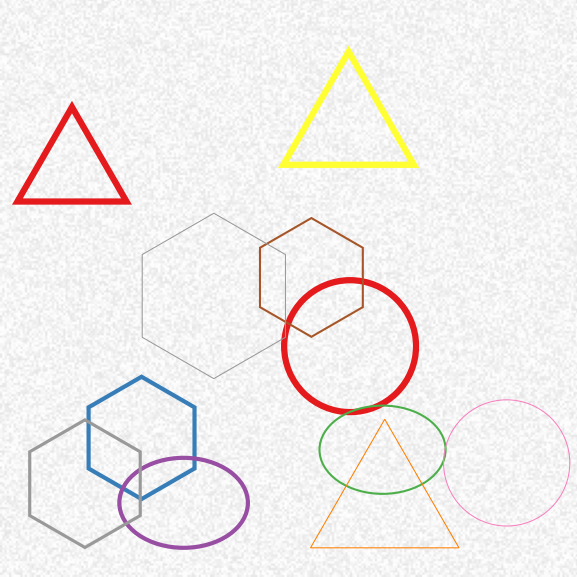[{"shape": "triangle", "thickness": 3, "radius": 0.55, "center": [0.125, 0.705]}, {"shape": "circle", "thickness": 3, "radius": 0.57, "center": [0.606, 0.4]}, {"shape": "hexagon", "thickness": 2, "radius": 0.53, "center": [0.245, 0.241]}, {"shape": "oval", "thickness": 1, "radius": 0.55, "center": [0.662, 0.22]}, {"shape": "oval", "thickness": 2, "radius": 0.56, "center": [0.318, 0.128]}, {"shape": "triangle", "thickness": 0.5, "radius": 0.74, "center": [0.666, 0.125]}, {"shape": "triangle", "thickness": 3, "radius": 0.65, "center": [0.604, 0.779]}, {"shape": "hexagon", "thickness": 1, "radius": 0.51, "center": [0.539, 0.519]}, {"shape": "circle", "thickness": 0.5, "radius": 0.55, "center": [0.877, 0.198]}, {"shape": "hexagon", "thickness": 1.5, "radius": 0.55, "center": [0.147, 0.162]}, {"shape": "hexagon", "thickness": 0.5, "radius": 0.72, "center": [0.37, 0.487]}]